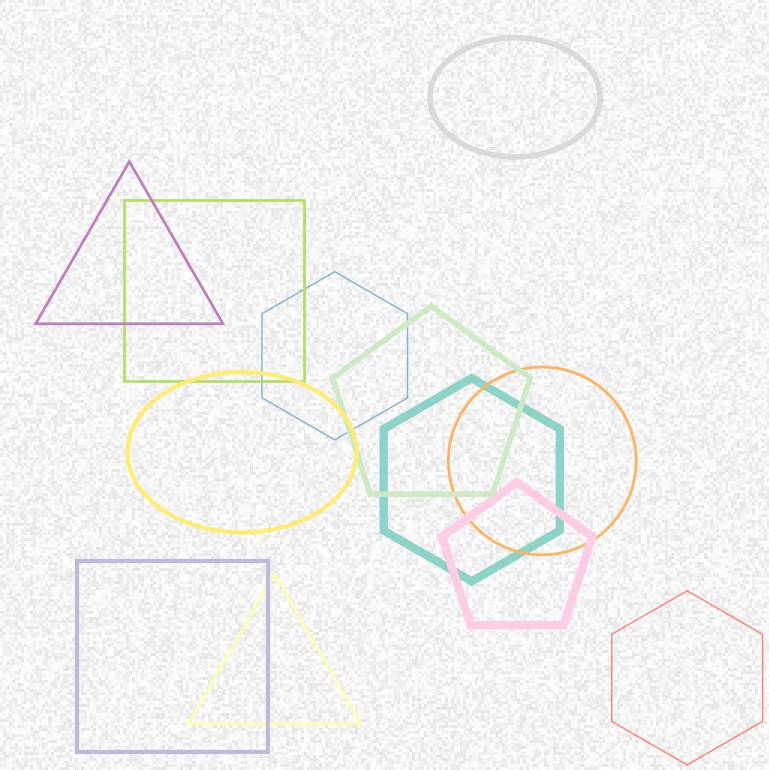[{"shape": "hexagon", "thickness": 3, "radius": 0.66, "center": [0.613, 0.377]}, {"shape": "triangle", "thickness": 1, "radius": 0.65, "center": [0.357, 0.125]}, {"shape": "square", "thickness": 1.5, "radius": 0.62, "center": [0.224, 0.148]}, {"shape": "hexagon", "thickness": 0.5, "radius": 0.57, "center": [0.892, 0.12]}, {"shape": "hexagon", "thickness": 0.5, "radius": 0.55, "center": [0.435, 0.538]}, {"shape": "circle", "thickness": 1, "radius": 0.61, "center": [0.704, 0.401]}, {"shape": "square", "thickness": 1, "radius": 0.59, "center": [0.278, 0.623]}, {"shape": "pentagon", "thickness": 3, "radius": 0.51, "center": [0.672, 0.271]}, {"shape": "oval", "thickness": 2, "radius": 0.55, "center": [0.669, 0.874]}, {"shape": "triangle", "thickness": 1, "radius": 0.7, "center": [0.168, 0.65]}, {"shape": "pentagon", "thickness": 2, "radius": 0.67, "center": [0.56, 0.467]}, {"shape": "oval", "thickness": 1.5, "radius": 0.74, "center": [0.314, 0.413]}]